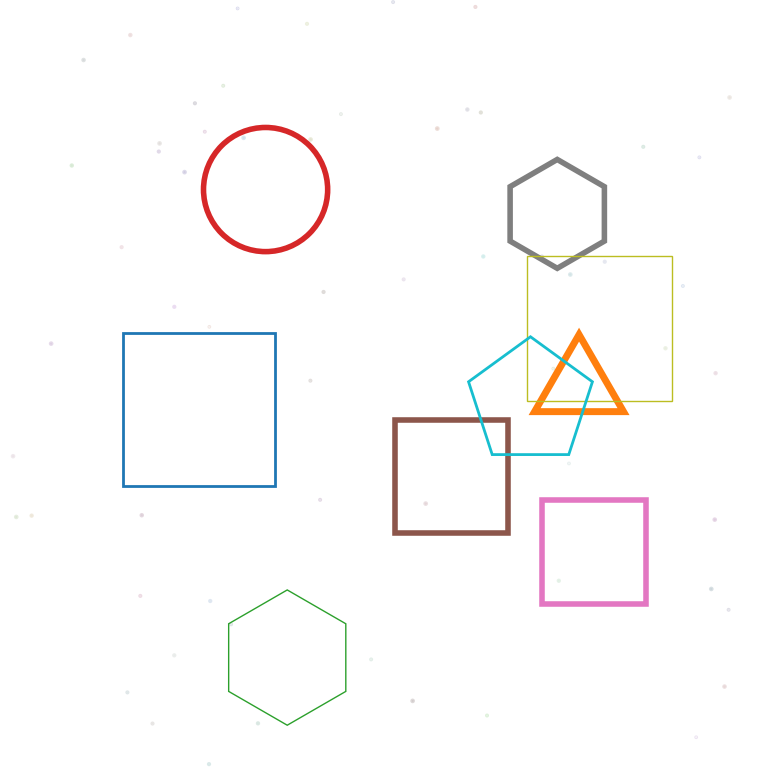[{"shape": "square", "thickness": 1, "radius": 0.5, "center": [0.259, 0.468]}, {"shape": "triangle", "thickness": 2.5, "radius": 0.33, "center": [0.752, 0.499]}, {"shape": "hexagon", "thickness": 0.5, "radius": 0.44, "center": [0.373, 0.146]}, {"shape": "circle", "thickness": 2, "radius": 0.4, "center": [0.345, 0.754]}, {"shape": "square", "thickness": 2, "radius": 0.37, "center": [0.586, 0.381]}, {"shape": "square", "thickness": 2, "radius": 0.34, "center": [0.772, 0.283]}, {"shape": "hexagon", "thickness": 2, "radius": 0.35, "center": [0.724, 0.722]}, {"shape": "square", "thickness": 0.5, "radius": 0.47, "center": [0.778, 0.573]}, {"shape": "pentagon", "thickness": 1, "radius": 0.42, "center": [0.689, 0.478]}]